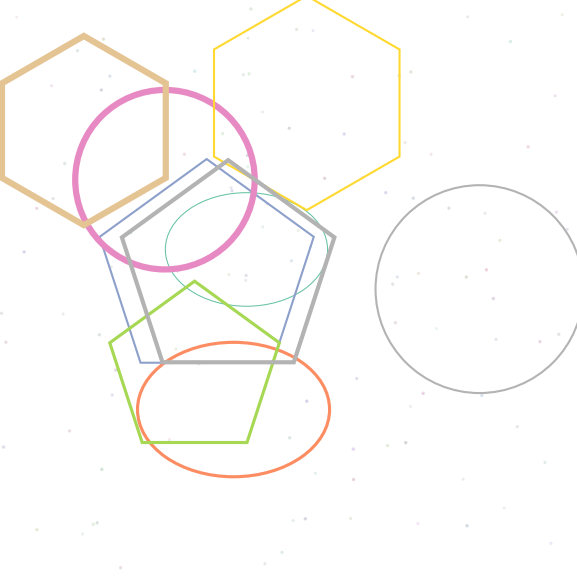[{"shape": "oval", "thickness": 0.5, "radius": 0.7, "center": [0.427, 0.567]}, {"shape": "oval", "thickness": 1.5, "radius": 0.83, "center": [0.404, 0.29]}, {"shape": "pentagon", "thickness": 1, "radius": 0.97, "center": [0.358, 0.529]}, {"shape": "circle", "thickness": 3, "radius": 0.78, "center": [0.286, 0.688]}, {"shape": "pentagon", "thickness": 1.5, "radius": 0.77, "center": [0.337, 0.358]}, {"shape": "hexagon", "thickness": 1, "radius": 0.93, "center": [0.531, 0.821]}, {"shape": "hexagon", "thickness": 3, "radius": 0.82, "center": [0.145, 0.773]}, {"shape": "circle", "thickness": 1, "radius": 0.9, "center": [0.83, 0.498]}, {"shape": "pentagon", "thickness": 2, "radius": 0.97, "center": [0.395, 0.528]}]